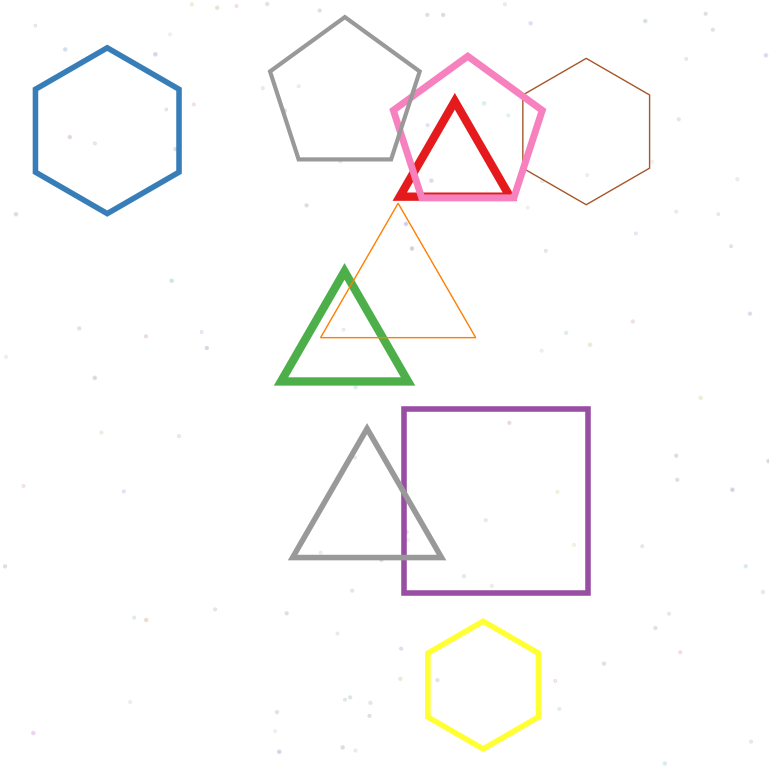[{"shape": "triangle", "thickness": 3, "radius": 0.41, "center": [0.591, 0.786]}, {"shape": "hexagon", "thickness": 2, "radius": 0.54, "center": [0.139, 0.83]}, {"shape": "triangle", "thickness": 3, "radius": 0.48, "center": [0.447, 0.552]}, {"shape": "square", "thickness": 2, "radius": 0.6, "center": [0.644, 0.349]}, {"shape": "triangle", "thickness": 0.5, "radius": 0.58, "center": [0.517, 0.62]}, {"shape": "hexagon", "thickness": 2, "radius": 0.41, "center": [0.627, 0.11]}, {"shape": "hexagon", "thickness": 0.5, "radius": 0.48, "center": [0.761, 0.829]}, {"shape": "pentagon", "thickness": 2.5, "radius": 0.51, "center": [0.608, 0.825]}, {"shape": "pentagon", "thickness": 1.5, "radius": 0.51, "center": [0.448, 0.876]}, {"shape": "triangle", "thickness": 2, "radius": 0.56, "center": [0.477, 0.332]}]